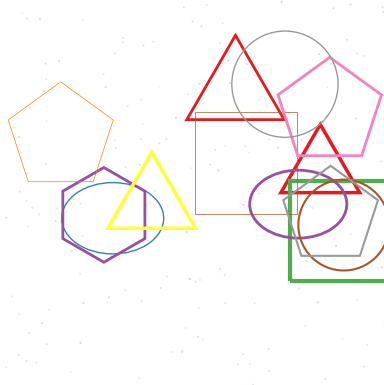[{"shape": "triangle", "thickness": 2.5, "radius": 0.59, "center": [0.832, 0.559]}, {"shape": "triangle", "thickness": 2, "radius": 0.73, "center": [0.612, 0.762]}, {"shape": "oval", "thickness": 1, "radius": 0.66, "center": [0.293, 0.433]}, {"shape": "square", "thickness": 3, "radius": 0.65, "center": [0.883, 0.4]}, {"shape": "oval", "thickness": 2, "radius": 0.63, "center": [0.775, 0.47]}, {"shape": "hexagon", "thickness": 2, "radius": 0.62, "center": [0.27, 0.442]}, {"shape": "pentagon", "thickness": 0.5, "radius": 0.72, "center": [0.158, 0.644]}, {"shape": "triangle", "thickness": 2.5, "radius": 0.66, "center": [0.394, 0.473]}, {"shape": "square", "thickness": 0.5, "radius": 0.66, "center": [0.638, 0.577]}, {"shape": "circle", "thickness": 1.5, "radius": 0.59, "center": [0.893, 0.415]}, {"shape": "pentagon", "thickness": 2, "radius": 0.71, "center": [0.856, 0.71]}, {"shape": "pentagon", "thickness": 1.5, "radius": 0.65, "center": [0.859, 0.44]}, {"shape": "circle", "thickness": 1, "radius": 0.69, "center": [0.74, 0.781]}]